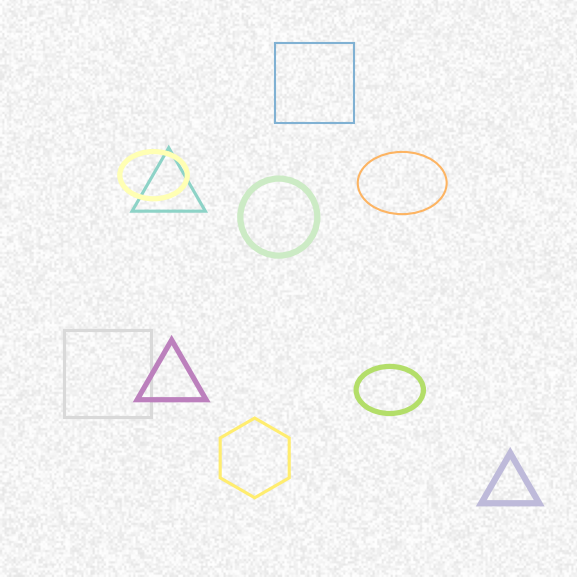[{"shape": "triangle", "thickness": 1.5, "radius": 0.37, "center": [0.292, 0.67]}, {"shape": "oval", "thickness": 2.5, "radius": 0.29, "center": [0.266, 0.696]}, {"shape": "triangle", "thickness": 3, "radius": 0.29, "center": [0.884, 0.157]}, {"shape": "square", "thickness": 1, "radius": 0.34, "center": [0.544, 0.856]}, {"shape": "oval", "thickness": 1, "radius": 0.38, "center": [0.696, 0.682]}, {"shape": "oval", "thickness": 2.5, "radius": 0.29, "center": [0.675, 0.324]}, {"shape": "square", "thickness": 1.5, "radius": 0.38, "center": [0.187, 0.353]}, {"shape": "triangle", "thickness": 2.5, "radius": 0.34, "center": [0.297, 0.341]}, {"shape": "circle", "thickness": 3, "radius": 0.33, "center": [0.483, 0.623]}, {"shape": "hexagon", "thickness": 1.5, "radius": 0.35, "center": [0.441, 0.206]}]